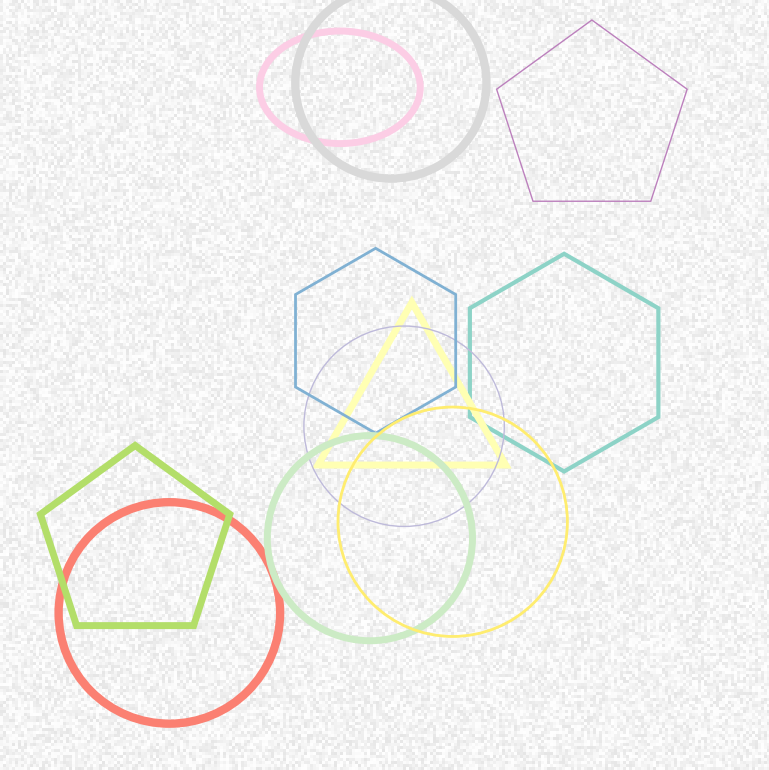[{"shape": "hexagon", "thickness": 1.5, "radius": 0.71, "center": [0.733, 0.529]}, {"shape": "triangle", "thickness": 2.5, "radius": 0.7, "center": [0.535, 0.466]}, {"shape": "circle", "thickness": 0.5, "radius": 0.65, "center": [0.525, 0.446]}, {"shape": "circle", "thickness": 3, "radius": 0.72, "center": [0.22, 0.204]}, {"shape": "hexagon", "thickness": 1, "radius": 0.6, "center": [0.488, 0.557]}, {"shape": "pentagon", "thickness": 2.5, "radius": 0.65, "center": [0.175, 0.292]}, {"shape": "oval", "thickness": 2.5, "radius": 0.52, "center": [0.441, 0.887]}, {"shape": "circle", "thickness": 3, "radius": 0.62, "center": [0.508, 0.892]}, {"shape": "pentagon", "thickness": 0.5, "radius": 0.65, "center": [0.769, 0.844]}, {"shape": "circle", "thickness": 2.5, "radius": 0.67, "center": [0.48, 0.301]}, {"shape": "circle", "thickness": 1, "radius": 0.74, "center": [0.588, 0.322]}]